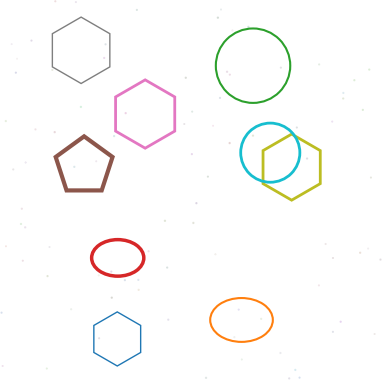[{"shape": "hexagon", "thickness": 1, "radius": 0.35, "center": [0.305, 0.12]}, {"shape": "oval", "thickness": 1.5, "radius": 0.41, "center": [0.627, 0.169]}, {"shape": "circle", "thickness": 1.5, "radius": 0.48, "center": [0.657, 0.829]}, {"shape": "oval", "thickness": 2.5, "radius": 0.34, "center": [0.306, 0.33]}, {"shape": "pentagon", "thickness": 3, "radius": 0.39, "center": [0.218, 0.568]}, {"shape": "hexagon", "thickness": 2, "radius": 0.44, "center": [0.377, 0.704]}, {"shape": "hexagon", "thickness": 1, "radius": 0.43, "center": [0.211, 0.869]}, {"shape": "hexagon", "thickness": 2, "radius": 0.43, "center": [0.758, 0.566]}, {"shape": "circle", "thickness": 2, "radius": 0.38, "center": [0.702, 0.603]}]